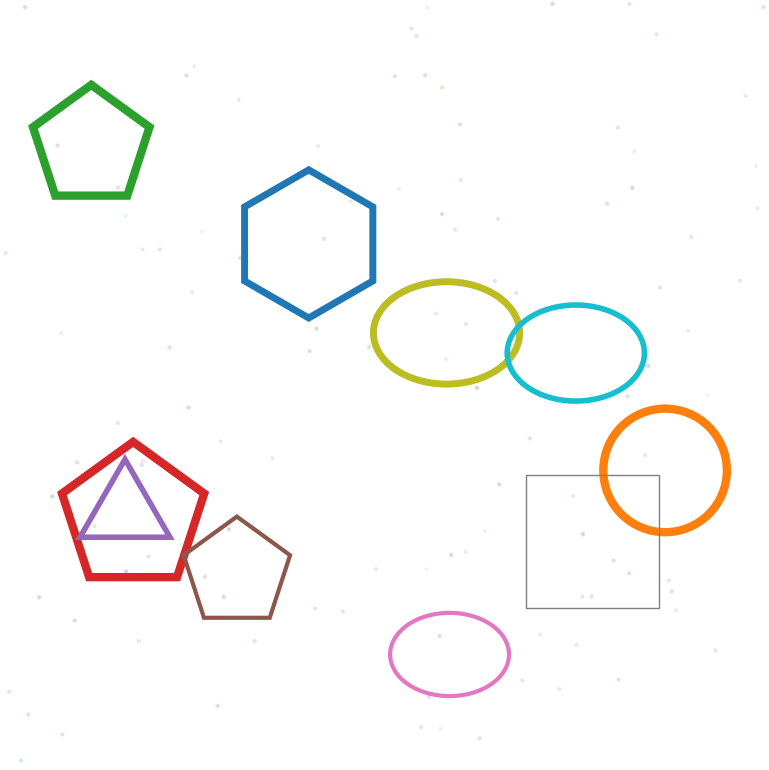[{"shape": "hexagon", "thickness": 2.5, "radius": 0.48, "center": [0.401, 0.683]}, {"shape": "circle", "thickness": 3, "radius": 0.4, "center": [0.864, 0.389]}, {"shape": "pentagon", "thickness": 3, "radius": 0.4, "center": [0.119, 0.81]}, {"shape": "pentagon", "thickness": 3, "radius": 0.49, "center": [0.173, 0.329]}, {"shape": "triangle", "thickness": 2, "radius": 0.34, "center": [0.162, 0.336]}, {"shape": "pentagon", "thickness": 1.5, "radius": 0.36, "center": [0.308, 0.256]}, {"shape": "oval", "thickness": 1.5, "radius": 0.39, "center": [0.584, 0.15]}, {"shape": "square", "thickness": 0.5, "radius": 0.43, "center": [0.769, 0.297]}, {"shape": "oval", "thickness": 2.5, "radius": 0.47, "center": [0.58, 0.568]}, {"shape": "oval", "thickness": 2, "radius": 0.45, "center": [0.748, 0.542]}]